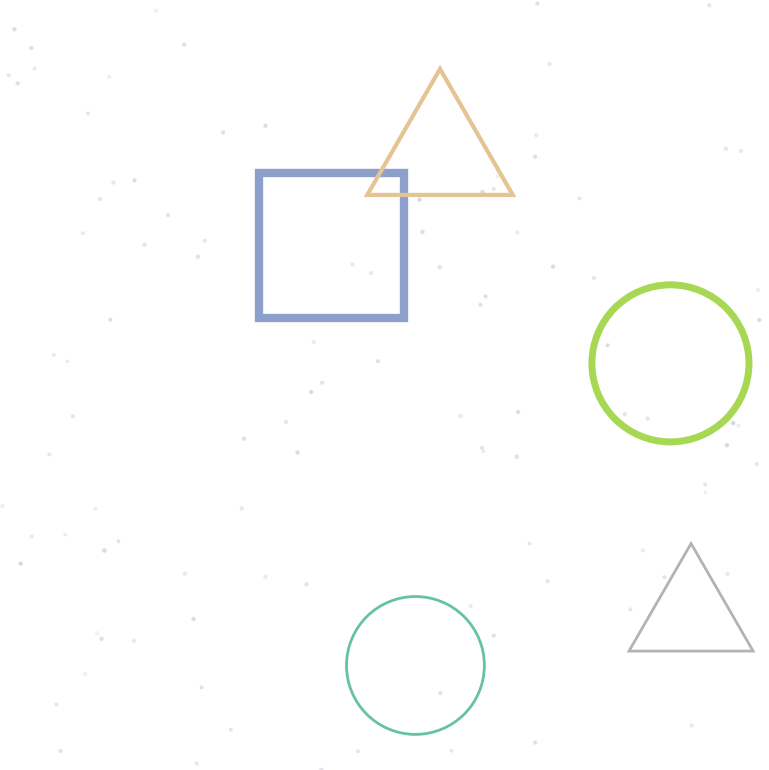[{"shape": "circle", "thickness": 1, "radius": 0.45, "center": [0.54, 0.136]}, {"shape": "square", "thickness": 3, "radius": 0.47, "center": [0.43, 0.681]}, {"shape": "circle", "thickness": 2.5, "radius": 0.51, "center": [0.871, 0.528]}, {"shape": "triangle", "thickness": 1.5, "radius": 0.55, "center": [0.571, 0.801]}, {"shape": "triangle", "thickness": 1, "radius": 0.47, "center": [0.897, 0.201]}]